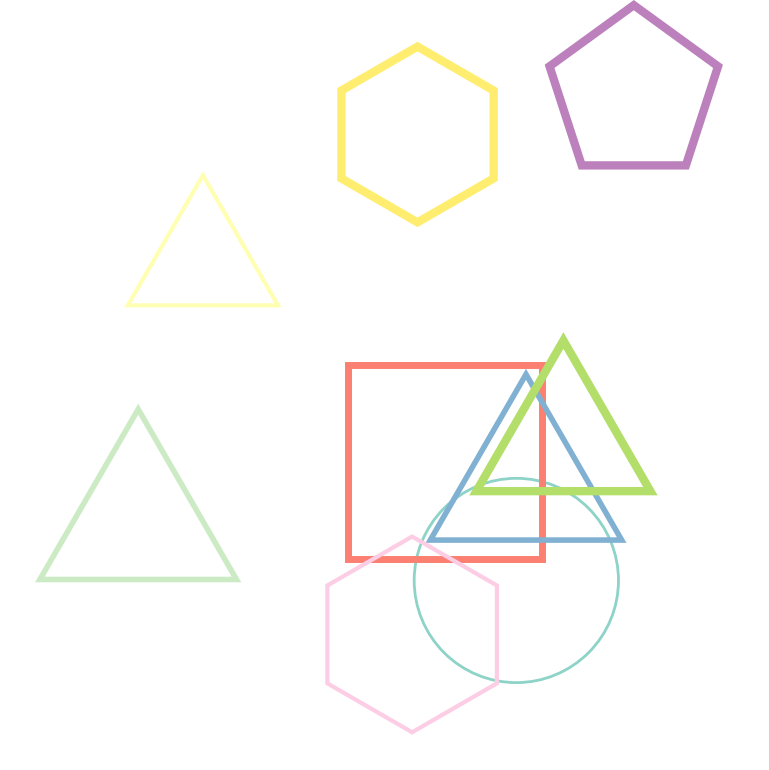[{"shape": "circle", "thickness": 1, "radius": 0.66, "center": [0.671, 0.246]}, {"shape": "triangle", "thickness": 1.5, "radius": 0.56, "center": [0.263, 0.66]}, {"shape": "square", "thickness": 2.5, "radius": 0.63, "center": [0.578, 0.4]}, {"shape": "triangle", "thickness": 2, "radius": 0.72, "center": [0.683, 0.37]}, {"shape": "triangle", "thickness": 3, "radius": 0.65, "center": [0.732, 0.427]}, {"shape": "hexagon", "thickness": 1.5, "radius": 0.64, "center": [0.535, 0.176]}, {"shape": "pentagon", "thickness": 3, "radius": 0.58, "center": [0.823, 0.878]}, {"shape": "triangle", "thickness": 2, "radius": 0.74, "center": [0.179, 0.321]}, {"shape": "hexagon", "thickness": 3, "radius": 0.57, "center": [0.542, 0.825]}]